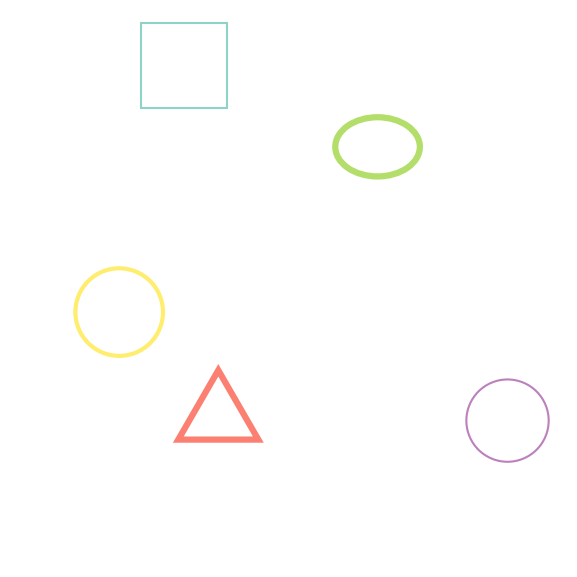[{"shape": "square", "thickness": 1, "radius": 0.37, "center": [0.319, 0.886]}, {"shape": "triangle", "thickness": 3, "radius": 0.4, "center": [0.378, 0.278]}, {"shape": "oval", "thickness": 3, "radius": 0.37, "center": [0.654, 0.745]}, {"shape": "circle", "thickness": 1, "radius": 0.36, "center": [0.879, 0.271]}, {"shape": "circle", "thickness": 2, "radius": 0.38, "center": [0.206, 0.459]}]